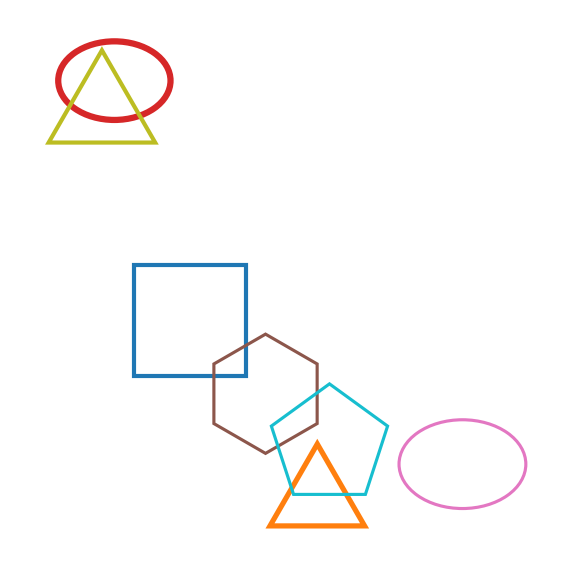[{"shape": "square", "thickness": 2, "radius": 0.48, "center": [0.329, 0.445]}, {"shape": "triangle", "thickness": 2.5, "radius": 0.47, "center": [0.549, 0.136]}, {"shape": "oval", "thickness": 3, "radius": 0.49, "center": [0.198, 0.859]}, {"shape": "hexagon", "thickness": 1.5, "radius": 0.52, "center": [0.46, 0.317]}, {"shape": "oval", "thickness": 1.5, "radius": 0.55, "center": [0.801, 0.195]}, {"shape": "triangle", "thickness": 2, "radius": 0.53, "center": [0.176, 0.806]}, {"shape": "pentagon", "thickness": 1.5, "radius": 0.53, "center": [0.571, 0.229]}]